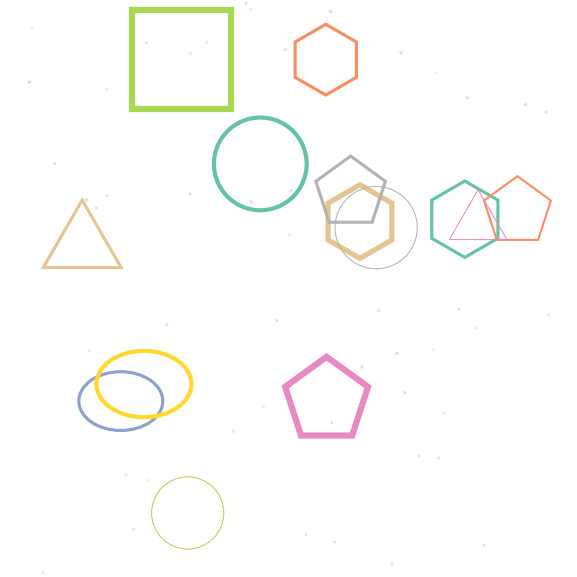[{"shape": "hexagon", "thickness": 1.5, "radius": 0.33, "center": [0.805, 0.62]}, {"shape": "circle", "thickness": 2, "radius": 0.4, "center": [0.451, 0.715]}, {"shape": "hexagon", "thickness": 1.5, "radius": 0.31, "center": [0.564, 0.896]}, {"shape": "pentagon", "thickness": 1, "radius": 0.3, "center": [0.896, 0.633]}, {"shape": "oval", "thickness": 1.5, "radius": 0.36, "center": [0.209, 0.305]}, {"shape": "triangle", "thickness": 0.5, "radius": 0.29, "center": [0.828, 0.613]}, {"shape": "pentagon", "thickness": 3, "radius": 0.38, "center": [0.566, 0.306]}, {"shape": "circle", "thickness": 0.5, "radius": 0.31, "center": [0.325, 0.111]}, {"shape": "square", "thickness": 3, "radius": 0.43, "center": [0.314, 0.896]}, {"shape": "oval", "thickness": 2, "radius": 0.41, "center": [0.249, 0.334]}, {"shape": "triangle", "thickness": 1.5, "radius": 0.39, "center": [0.142, 0.575]}, {"shape": "hexagon", "thickness": 2.5, "radius": 0.32, "center": [0.623, 0.615]}, {"shape": "pentagon", "thickness": 1.5, "radius": 0.32, "center": [0.607, 0.666]}, {"shape": "circle", "thickness": 0.5, "radius": 0.36, "center": [0.651, 0.605]}]